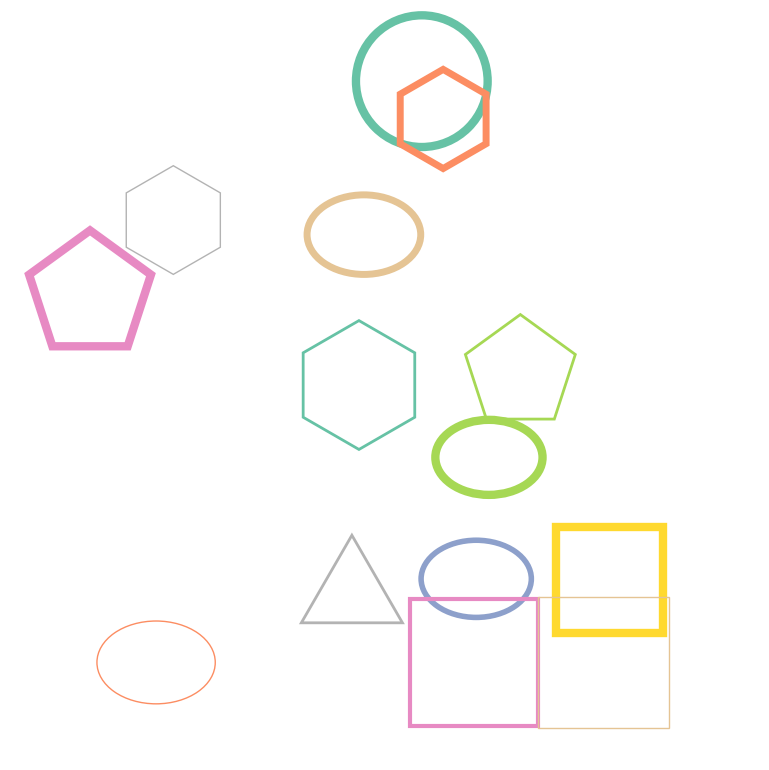[{"shape": "circle", "thickness": 3, "radius": 0.43, "center": [0.548, 0.895]}, {"shape": "hexagon", "thickness": 1, "radius": 0.42, "center": [0.466, 0.5]}, {"shape": "oval", "thickness": 0.5, "radius": 0.38, "center": [0.203, 0.14]}, {"shape": "hexagon", "thickness": 2.5, "radius": 0.32, "center": [0.576, 0.845]}, {"shape": "oval", "thickness": 2, "radius": 0.36, "center": [0.618, 0.248]}, {"shape": "pentagon", "thickness": 3, "radius": 0.42, "center": [0.117, 0.618]}, {"shape": "square", "thickness": 1.5, "radius": 0.41, "center": [0.615, 0.139]}, {"shape": "oval", "thickness": 3, "radius": 0.35, "center": [0.635, 0.406]}, {"shape": "pentagon", "thickness": 1, "radius": 0.38, "center": [0.676, 0.516]}, {"shape": "square", "thickness": 3, "radius": 0.35, "center": [0.791, 0.247]}, {"shape": "oval", "thickness": 2.5, "radius": 0.37, "center": [0.473, 0.695]}, {"shape": "square", "thickness": 0.5, "radius": 0.43, "center": [0.784, 0.14]}, {"shape": "triangle", "thickness": 1, "radius": 0.38, "center": [0.457, 0.229]}, {"shape": "hexagon", "thickness": 0.5, "radius": 0.35, "center": [0.225, 0.714]}]